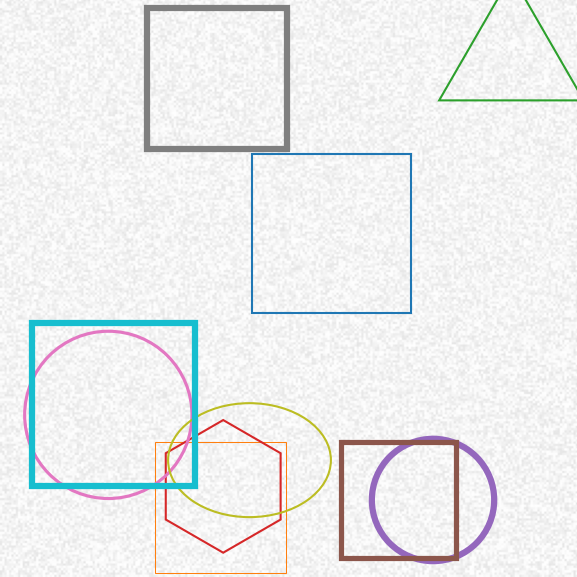[{"shape": "square", "thickness": 1, "radius": 0.69, "center": [0.574, 0.595]}, {"shape": "square", "thickness": 0.5, "radius": 0.57, "center": [0.382, 0.12]}, {"shape": "triangle", "thickness": 1, "radius": 0.72, "center": [0.886, 0.898]}, {"shape": "hexagon", "thickness": 1, "radius": 0.57, "center": [0.386, 0.157]}, {"shape": "circle", "thickness": 3, "radius": 0.53, "center": [0.75, 0.133]}, {"shape": "square", "thickness": 2.5, "radius": 0.5, "center": [0.69, 0.134]}, {"shape": "circle", "thickness": 1.5, "radius": 0.72, "center": [0.188, 0.281]}, {"shape": "square", "thickness": 3, "radius": 0.61, "center": [0.376, 0.863]}, {"shape": "oval", "thickness": 1, "radius": 0.7, "center": [0.432, 0.202]}, {"shape": "square", "thickness": 3, "radius": 0.7, "center": [0.197, 0.299]}]